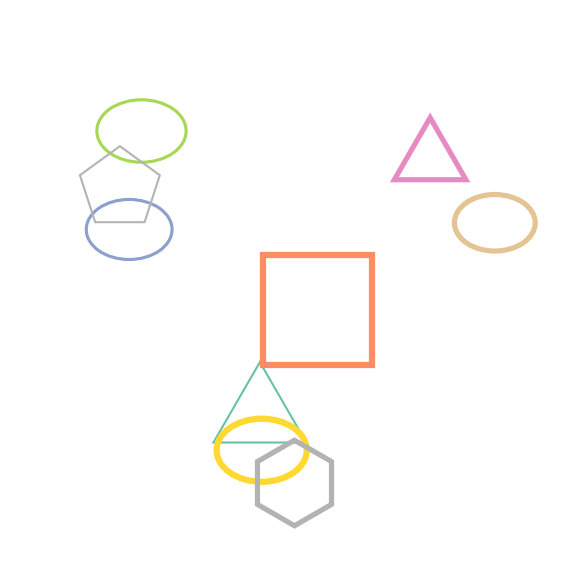[{"shape": "triangle", "thickness": 1, "radius": 0.46, "center": [0.45, 0.279]}, {"shape": "square", "thickness": 3, "radius": 0.47, "center": [0.55, 0.462]}, {"shape": "oval", "thickness": 1.5, "radius": 0.37, "center": [0.224, 0.602]}, {"shape": "triangle", "thickness": 2.5, "radius": 0.36, "center": [0.745, 0.724]}, {"shape": "oval", "thickness": 1.5, "radius": 0.39, "center": [0.245, 0.772]}, {"shape": "oval", "thickness": 3, "radius": 0.39, "center": [0.453, 0.22]}, {"shape": "oval", "thickness": 2.5, "radius": 0.35, "center": [0.857, 0.613]}, {"shape": "pentagon", "thickness": 1, "radius": 0.36, "center": [0.208, 0.673]}, {"shape": "hexagon", "thickness": 2.5, "radius": 0.37, "center": [0.51, 0.163]}]